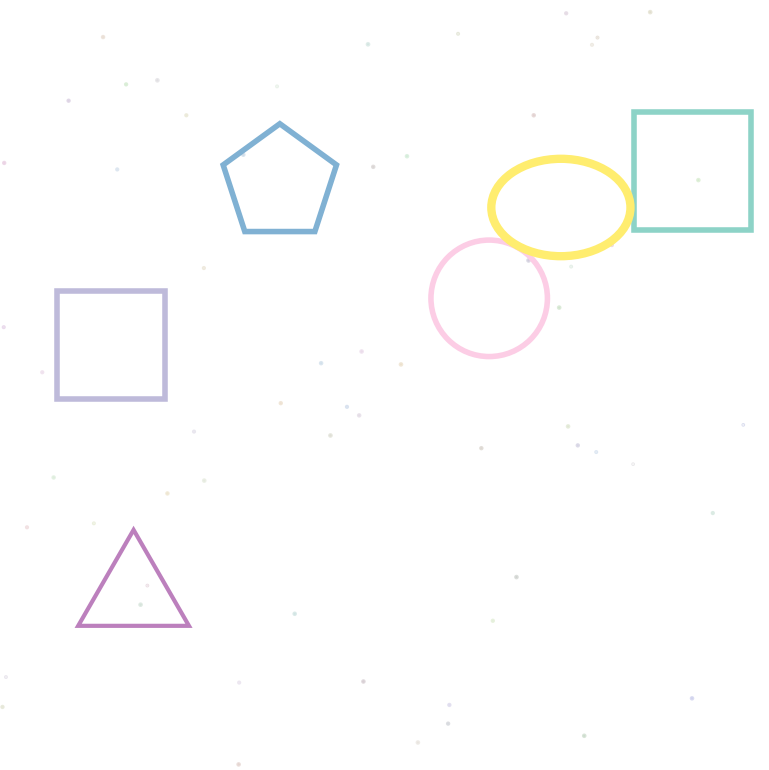[{"shape": "square", "thickness": 2, "radius": 0.38, "center": [0.899, 0.778]}, {"shape": "square", "thickness": 2, "radius": 0.35, "center": [0.144, 0.552]}, {"shape": "pentagon", "thickness": 2, "radius": 0.39, "center": [0.363, 0.762]}, {"shape": "circle", "thickness": 2, "radius": 0.38, "center": [0.635, 0.613]}, {"shape": "triangle", "thickness": 1.5, "radius": 0.42, "center": [0.173, 0.229]}, {"shape": "oval", "thickness": 3, "radius": 0.45, "center": [0.728, 0.731]}]